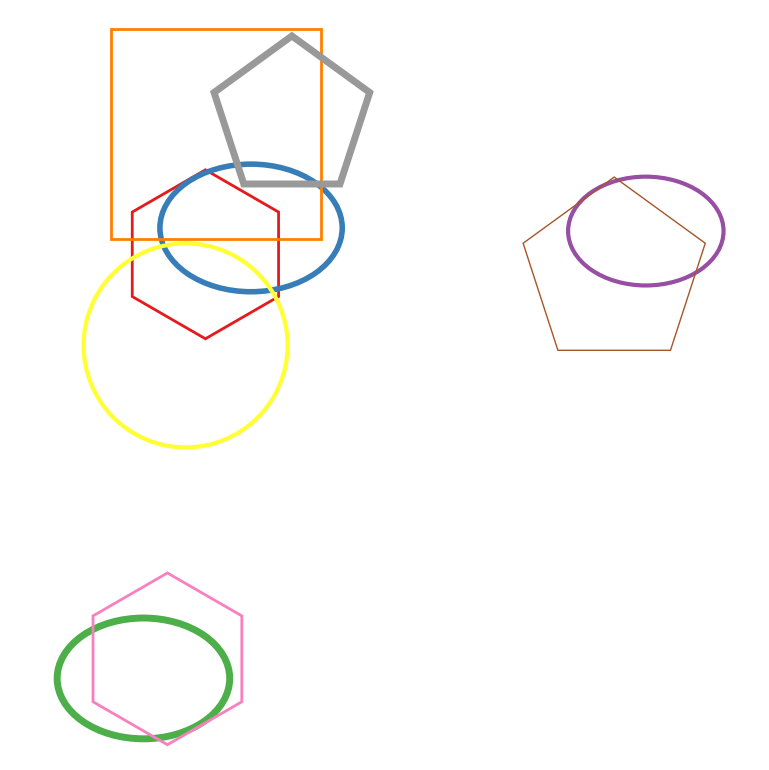[{"shape": "hexagon", "thickness": 1, "radius": 0.55, "center": [0.267, 0.67]}, {"shape": "oval", "thickness": 2, "radius": 0.59, "center": [0.326, 0.704]}, {"shape": "oval", "thickness": 2.5, "radius": 0.56, "center": [0.186, 0.119]}, {"shape": "oval", "thickness": 1.5, "radius": 0.5, "center": [0.839, 0.7]}, {"shape": "square", "thickness": 1, "radius": 0.68, "center": [0.281, 0.826]}, {"shape": "circle", "thickness": 1.5, "radius": 0.66, "center": [0.241, 0.551]}, {"shape": "pentagon", "thickness": 0.5, "radius": 0.62, "center": [0.798, 0.646]}, {"shape": "hexagon", "thickness": 1, "radius": 0.56, "center": [0.217, 0.144]}, {"shape": "pentagon", "thickness": 2.5, "radius": 0.53, "center": [0.379, 0.847]}]